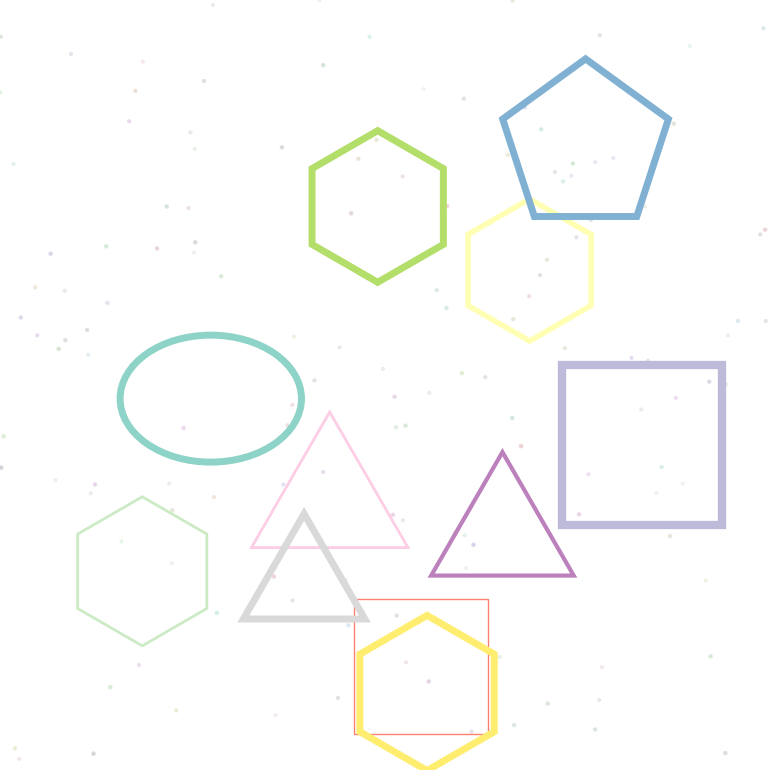[{"shape": "oval", "thickness": 2.5, "radius": 0.59, "center": [0.274, 0.482]}, {"shape": "hexagon", "thickness": 2, "radius": 0.46, "center": [0.688, 0.649]}, {"shape": "square", "thickness": 3, "radius": 0.52, "center": [0.833, 0.422]}, {"shape": "square", "thickness": 0.5, "radius": 0.44, "center": [0.547, 0.134]}, {"shape": "pentagon", "thickness": 2.5, "radius": 0.57, "center": [0.76, 0.81]}, {"shape": "hexagon", "thickness": 2.5, "radius": 0.49, "center": [0.491, 0.732]}, {"shape": "triangle", "thickness": 1, "radius": 0.59, "center": [0.428, 0.348]}, {"shape": "triangle", "thickness": 2.5, "radius": 0.46, "center": [0.395, 0.242]}, {"shape": "triangle", "thickness": 1.5, "radius": 0.53, "center": [0.653, 0.306]}, {"shape": "hexagon", "thickness": 1, "radius": 0.48, "center": [0.185, 0.258]}, {"shape": "hexagon", "thickness": 2.5, "radius": 0.5, "center": [0.555, 0.1]}]